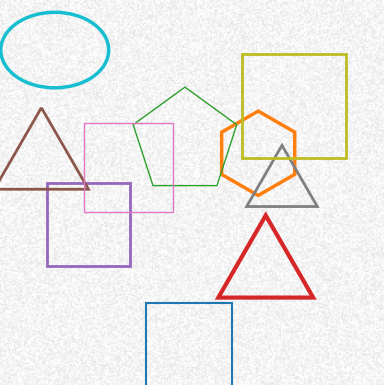[{"shape": "square", "thickness": 1.5, "radius": 0.56, "center": [0.49, 0.102]}, {"shape": "hexagon", "thickness": 2.5, "radius": 0.55, "center": [0.671, 0.602]}, {"shape": "pentagon", "thickness": 1, "radius": 0.71, "center": [0.48, 0.632]}, {"shape": "triangle", "thickness": 3, "radius": 0.71, "center": [0.69, 0.298]}, {"shape": "square", "thickness": 2, "radius": 0.54, "center": [0.229, 0.418]}, {"shape": "triangle", "thickness": 2, "radius": 0.71, "center": [0.108, 0.579]}, {"shape": "square", "thickness": 1, "radius": 0.58, "center": [0.334, 0.564]}, {"shape": "triangle", "thickness": 2, "radius": 0.53, "center": [0.732, 0.517]}, {"shape": "square", "thickness": 2, "radius": 0.67, "center": [0.764, 0.724]}, {"shape": "oval", "thickness": 2.5, "radius": 0.7, "center": [0.142, 0.87]}]